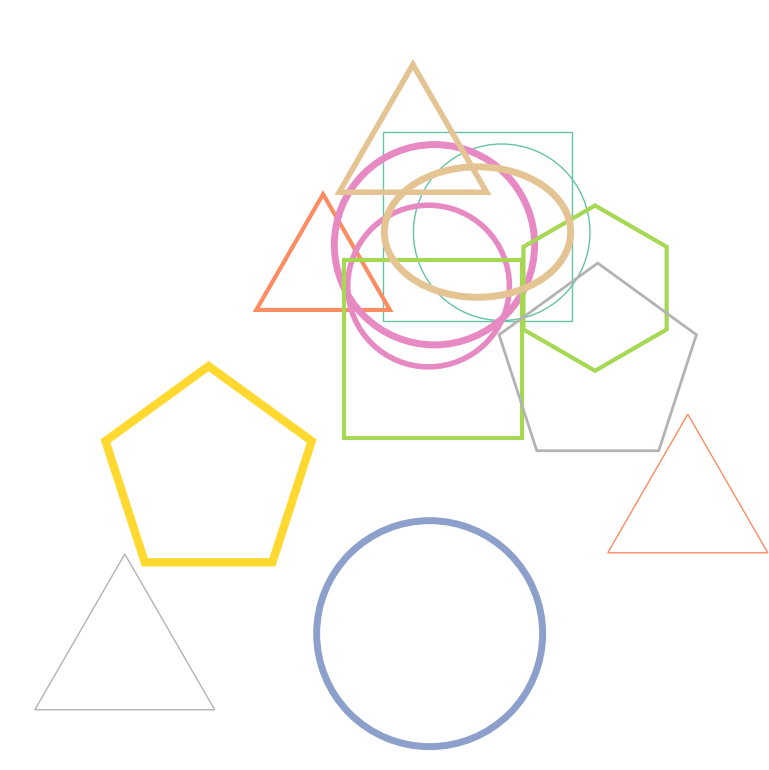[{"shape": "square", "thickness": 0.5, "radius": 0.61, "center": [0.621, 0.706]}, {"shape": "circle", "thickness": 0.5, "radius": 0.57, "center": [0.652, 0.698]}, {"shape": "triangle", "thickness": 0.5, "radius": 0.6, "center": [0.893, 0.342]}, {"shape": "triangle", "thickness": 1.5, "radius": 0.5, "center": [0.42, 0.648]}, {"shape": "circle", "thickness": 2.5, "radius": 0.73, "center": [0.558, 0.177]}, {"shape": "circle", "thickness": 2.5, "radius": 0.65, "center": [0.564, 0.682]}, {"shape": "circle", "thickness": 2, "radius": 0.52, "center": [0.557, 0.629]}, {"shape": "hexagon", "thickness": 1.5, "radius": 0.54, "center": [0.773, 0.626]}, {"shape": "square", "thickness": 1.5, "radius": 0.58, "center": [0.562, 0.547]}, {"shape": "pentagon", "thickness": 3, "radius": 0.7, "center": [0.271, 0.384]}, {"shape": "oval", "thickness": 2.5, "radius": 0.61, "center": [0.62, 0.699]}, {"shape": "triangle", "thickness": 2, "radius": 0.55, "center": [0.536, 0.806]}, {"shape": "pentagon", "thickness": 1, "radius": 0.67, "center": [0.776, 0.524]}, {"shape": "triangle", "thickness": 0.5, "radius": 0.67, "center": [0.162, 0.146]}]